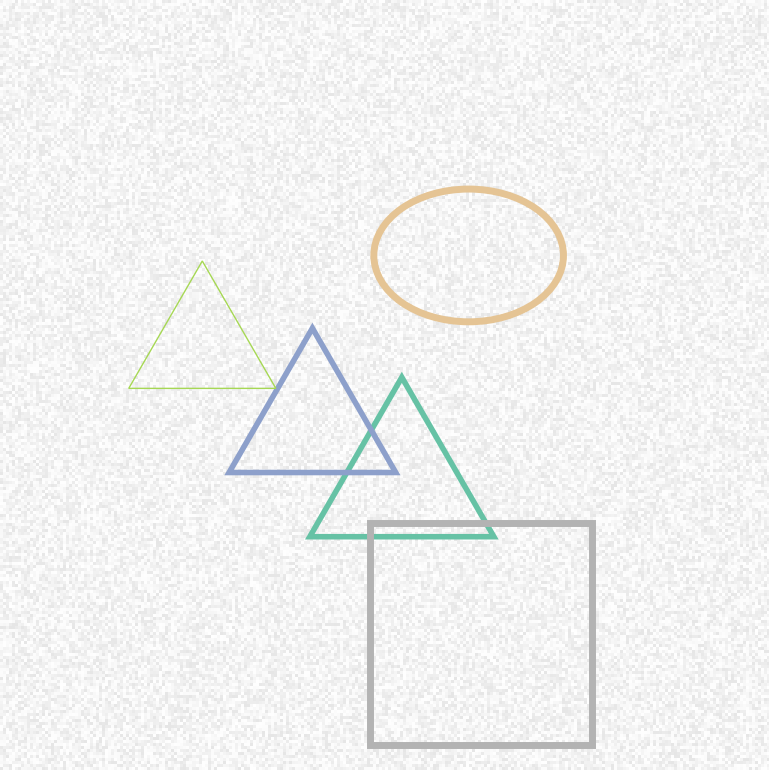[{"shape": "triangle", "thickness": 2, "radius": 0.69, "center": [0.522, 0.372]}, {"shape": "triangle", "thickness": 2, "radius": 0.62, "center": [0.406, 0.449]}, {"shape": "triangle", "thickness": 0.5, "radius": 0.55, "center": [0.263, 0.551]}, {"shape": "oval", "thickness": 2.5, "radius": 0.62, "center": [0.609, 0.668]}, {"shape": "square", "thickness": 2.5, "radius": 0.72, "center": [0.625, 0.177]}]